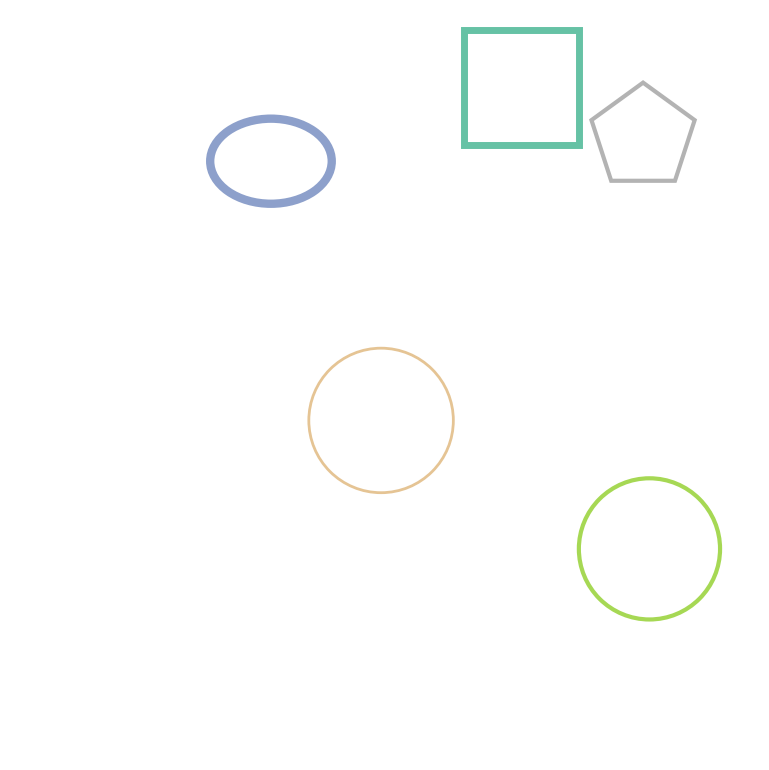[{"shape": "square", "thickness": 2.5, "radius": 0.37, "center": [0.678, 0.887]}, {"shape": "oval", "thickness": 3, "radius": 0.39, "center": [0.352, 0.791]}, {"shape": "circle", "thickness": 1.5, "radius": 0.46, "center": [0.843, 0.287]}, {"shape": "circle", "thickness": 1, "radius": 0.47, "center": [0.495, 0.454]}, {"shape": "pentagon", "thickness": 1.5, "radius": 0.35, "center": [0.835, 0.822]}]